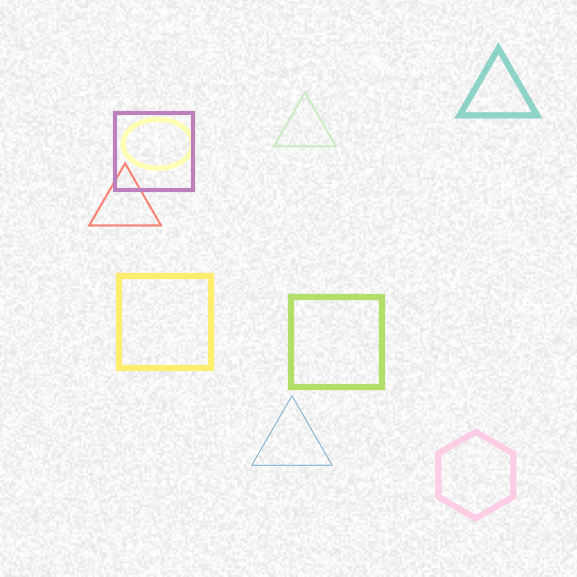[{"shape": "triangle", "thickness": 3, "radius": 0.39, "center": [0.863, 0.838]}, {"shape": "oval", "thickness": 2.5, "radius": 0.3, "center": [0.273, 0.75]}, {"shape": "triangle", "thickness": 1, "radius": 0.36, "center": [0.217, 0.645]}, {"shape": "triangle", "thickness": 0.5, "radius": 0.4, "center": [0.506, 0.234]}, {"shape": "square", "thickness": 3, "radius": 0.39, "center": [0.582, 0.407]}, {"shape": "hexagon", "thickness": 3, "radius": 0.37, "center": [0.824, 0.176]}, {"shape": "square", "thickness": 2, "radius": 0.34, "center": [0.267, 0.736]}, {"shape": "triangle", "thickness": 1, "radius": 0.31, "center": [0.528, 0.777]}, {"shape": "square", "thickness": 3, "radius": 0.4, "center": [0.286, 0.442]}]